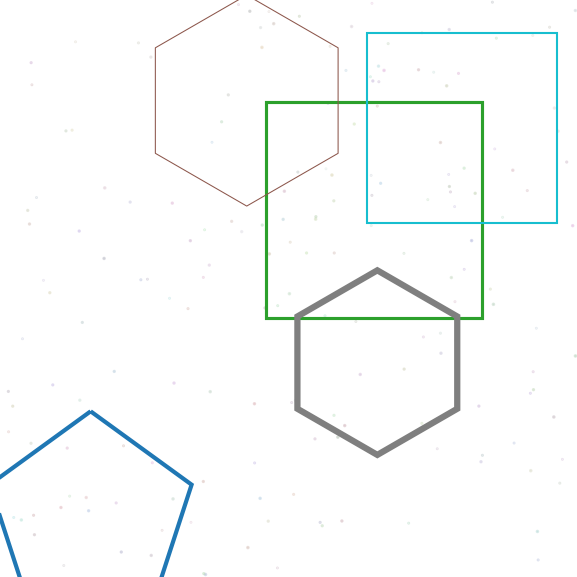[{"shape": "pentagon", "thickness": 2, "radius": 0.92, "center": [0.157, 0.103]}, {"shape": "square", "thickness": 1.5, "radius": 0.94, "center": [0.648, 0.636]}, {"shape": "hexagon", "thickness": 0.5, "radius": 0.91, "center": [0.427, 0.825]}, {"shape": "hexagon", "thickness": 3, "radius": 0.8, "center": [0.653, 0.371]}, {"shape": "square", "thickness": 1, "radius": 0.82, "center": [0.8, 0.777]}]